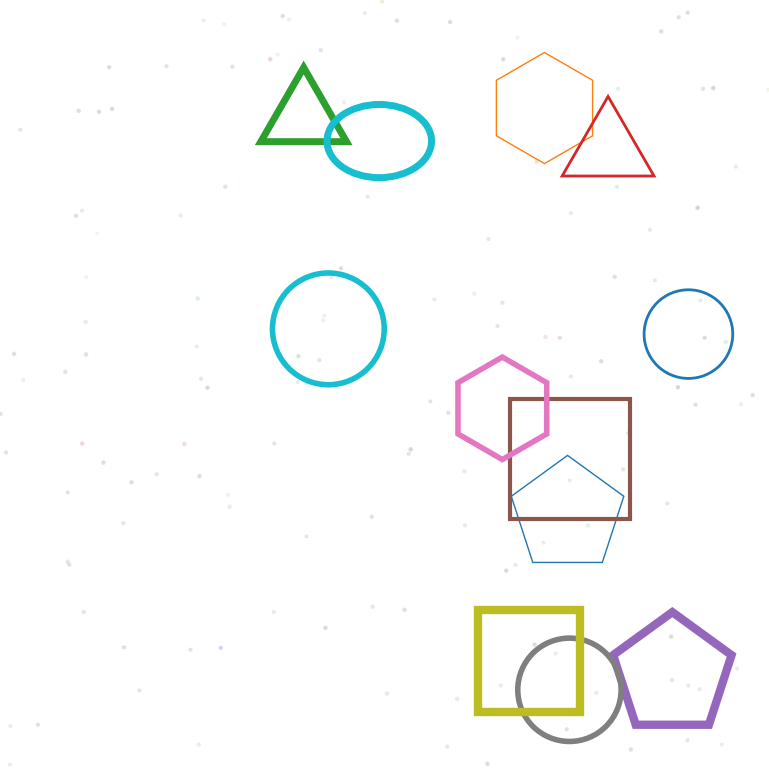[{"shape": "pentagon", "thickness": 0.5, "radius": 0.38, "center": [0.737, 0.332]}, {"shape": "circle", "thickness": 1, "radius": 0.29, "center": [0.894, 0.566]}, {"shape": "hexagon", "thickness": 0.5, "radius": 0.36, "center": [0.707, 0.86]}, {"shape": "triangle", "thickness": 2.5, "radius": 0.32, "center": [0.394, 0.848]}, {"shape": "triangle", "thickness": 1, "radius": 0.34, "center": [0.79, 0.806]}, {"shape": "pentagon", "thickness": 3, "radius": 0.4, "center": [0.873, 0.124]}, {"shape": "square", "thickness": 1.5, "radius": 0.39, "center": [0.74, 0.404]}, {"shape": "hexagon", "thickness": 2, "radius": 0.33, "center": [0.652, 0.47]}, {"shape": "circle", "thickness": 2, "radius": 0.34, "center": [0.74, 0.104]}, {"shape": "square", "thickness": 3, "radius": 0.33, "center": [0.687, 0.141]}, {"shape": "circle", "thickness": 2, "radius": 0.36, "center": [0.426, 0.573]}, {"shape": "oval", "thickness": 2.5, "radius": 0.34, "center": [0.493, 0.817]}]